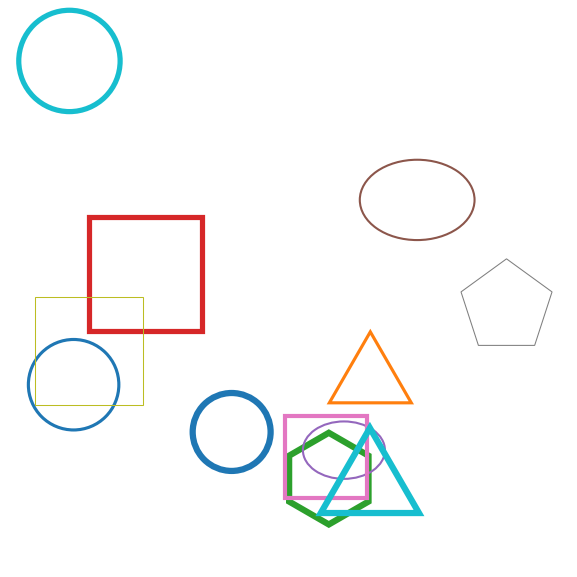[{"shape": "circle", "thickness": 3, "radius": 0.34, "center": [0.401, 0.251]}, {"shape": "circle", "thickness": 1.5, "radius": 0.39, "center": [0.127, 0.333]}, {"shape": "triangle", "thickness": 1.5, "radius": 0.41, "center": [0.641, 0.343]}, {"shape": "hexagon", "thickness": 3, "radius": 0.4, "center": [0.569, 0.17]}, {"shape": "square", "thickness": 2.5, "radius": 0.49, "center": [0.252, 0.525]}, {"shape": "oval", "thickness": 1, "radius": 0.36, "center": [0.596, 0.22]}, {"shape": "oval", "thickness": 1, "radius": 0.5, "center": [0.722, 0.653]}, {"shape": "square", "thickness": 2, "radius": 0.36, "center": [0.564, 0.208]}, {"shape": "pentagon", "thickness": 0.5, "radius": 0.41, "center": [0.877, 0.468]}, {"shape": "square", "thickness": 0.5, "radius": 0.47, "center": [0.155, 0.391]}, {"shape": "circle", "thickness": 2.5, "radius": 0.44, "center": [0.12, 0.894]}, {"shape": "triangle", "thickness": 3, "radius": 0.49, "center": [0.64, 0.16]}]